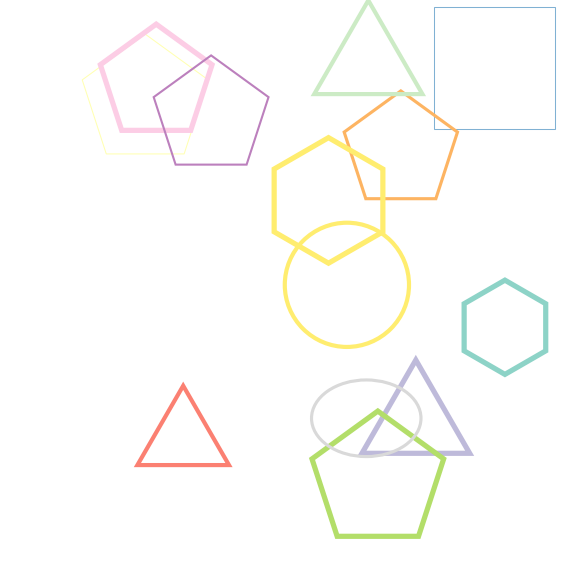[{"shape": "hexagon", "thickness": 2.5, "radius": 0.41, "center": [0.874, 0.432]}, {"shape": "pentagon", "thickness": 0.5, "radius": 0.57, "center": [0.251, 0.825]}, {"shape": "triangle", "thickness": 2.5, "radius": 0.54, "center": [0.72, 0.268]}, {"shape": "triangle", "thickness": 2, "radius": 0.46, "center": [0.317, 0.24]}, {"shape": "square", "thickness": 0.5, "radius": 0.53, "center": [0.856, 0.882]}, {"shape": "pentagon", "thickness": 1.5, "radius": 0.52, "center": [0.694, 0.739]}, {"shape": "pentagon", "thickness": 2.5, "radius": 0.6, "center": [0.654, 0.167]}, {"shape": "pentagon", "thickness": 2.5, "radius": 0.51, "center": [0.27, 0.856]}, {"shape": "oval", "thickness": 1.5, "radius": 0.47, "center": [0.634, 0.275]}, {"shape": "pentagon", "thickness": 1, "radius": 0.52, "center": [0.366, 0.799]}, {"shape": "triangle", "thickness": 2, "radius": 0.54, "center": [0.638, 0.89]}, {"shape": "circle", "thickness": 2, "radius": 0.54, "center": [0.601, 0.506]}, {"shape": "hexagon", "thickness": 2.5, "radius": 0.54, "center": [0.569, 0.652]}]